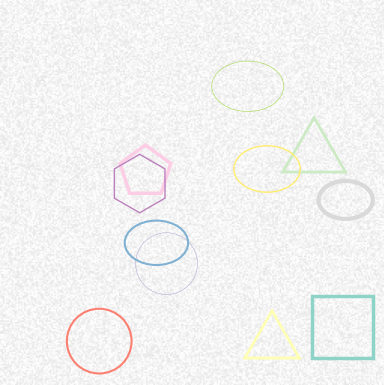[{"shape": "square", "thickness": 2.5, "radius": 0.4, "center": [0.889, 0.151]}, {"shape": "triangle", "thickness": 2, "radius": 0.41, "center": [0.707, 0.111]}, {"shape": "circle", "thickness": 0.5, "radius": 0.4, "center": [0.433, 0.315]}, {"shape": "circle", "thickness": 1.5, "radius": 0.42, "center": [0.258, 0.114]}, {"shape": "oval", "thickness": 1.5, "radius": 0.41, "center": [0.406, 0.369]}, {"shape": "oval", "thickness": 0.5, "radius": 0.47, "center": [0.644, 0.776]}, {"shape": "pentagon", "thickness": 2.5, "radius": 0.35, "center": [0.378, 0.554]}, {"shape": "oval", "thickness": 3, "radius": 0.35, "center": [0.898, 0.481]}, {"shape": "hexagon", "thickness": 1, "radius": 0.38, "center": [0.363, 0.523]}, {"shape": "triangle", "thickness": 2, "radius": 0.47, "center": [0.816, 0.6]}, {"shape": "oval", "thickness": 1, "radius": 0.43, "center": [0.694, 0.561]}]